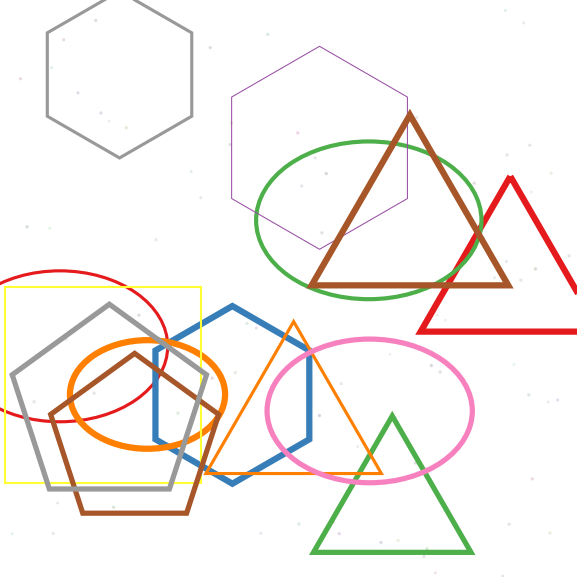[{"shape": "oval", "thickness": 1.5, "radius": 0.93, "center": [0.104, 0.399]}, {"shape": "triangle", "thickness": 3, "radius": 0.9, "center": [0.884, 0.515]}, {"shape": "hexagon", "thickness": 3, "radius": 0.77, "center": [0.402, 0.315]}, {"shape": "triangle", "thickness": 2.5, "radius": 0.79, "center": [0.679, 0.121]}, {"shape": "oval", "thickness": 2, "radius": 0.98, "center": [0.639, 0.618]}, {"shape": "hexagon", "thickness": 0.5, "radius": 0.88, "center": [0.553, 0.743]}, {"shape": "triangle", "thickness": 1.5, "radius": 0.88, "center": [0.508, 0.267]}, {"shape": "oval", "thickness": 3, "radius": 0.67, "center": [0.255, 0.316]}, {"shape": "square", "thickness": 1, "radius": 0.85, "center": [0.178, 0.332]}, {"shape": "triangle", "thickness": 3, "radius": 0.98, "center": [0.71, 0.603]}, {"shape": "pentagon", "thickness": 2.5, "radius": 0.76, "center": [0.233, 0.234]}, {"shape": "oval", "thickness": 2.5, "radius": 0.89, "center": [0.64, 0.288]}, {"shape": "hexagon", "thickness": 1.5, "radius": 0.72, "center": [0.207, 0.87]}, {"shape": "pentagon", "thickness": 2.5, "radius": 0.88, "center": [0.189, 0.296]}]